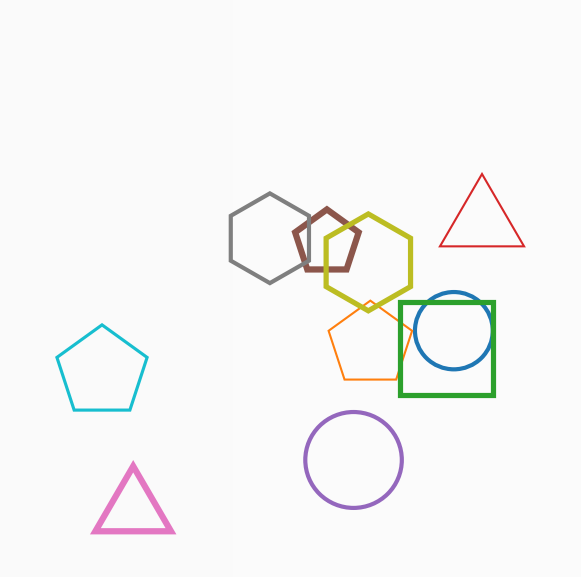[{"shape": "circle", "thickness": 2, "radius": 0.33, "center": [0.781, 0.427]}, {"shape": "pentagon", "thickness": 1, "radius": 0.38, "center": [0.637, 0.403]}, {"shape": "square", "thickness": 2.5, "radius": 0.4, "center": [0.768, 0.396]}, {"shape": "triangle", "thickness": 1, "radius": 0.42, "center": [0.829, 0.614]}, {"shape": "circle", "thickness": 2, "radius": 0.42, "center": [0.608, 0.203]}, {"shape": "pentagon", "thickness": 3, "radius": 0.29, "center": [0.562, 0.579]}, {"shape": "triangle", "thickness": 3, "radius": 0.38, "center": [0.229, 0.117]}, {"shape": "hexagon", "thickness": 2, "radius": 0.39, "center": [0.464, 0.587]}, {"shape": "hexagon", "thickness": 2.5, "radius": 0.42, "center": [0.634, 0.545]}, {"shape": "pentagon", "thickness": 1.5, "radius": 0.41, "center": [0.176, 0.355]}]